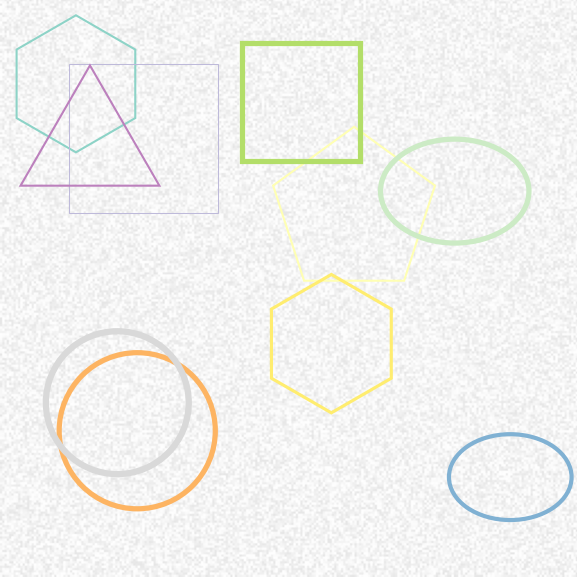[{"shape": "hexagon", "thickness": 1, "radius": 0.59, "center": [0.131, 0.854]}, {"shape": "pentagon", "thickness": 1, "radius": 0.74, "center": [0.613, 0.632]}, {"shape": "square", "thickness": 0.5, "radius": 0.64, "center": [0.248, 0.76]}, {"shape": "oval", "thickness": 2, "radius": 0.53, "center": [0.884, 0.173]}, {"shape": "circle", "thickness": 2.5, "radius": 0.68, "center": [0.238, 0.253]}, {"shape": "square", "thickness": 2.5, "radius": 0.51, "center": [0.521, 0.823]}, {"shape": "circle", "thickness": 3, "radius": 0.62, "center": [0.203, 0.302]}, {"shape": "triangle", "thickness": 1, "radius": 0.69, "center": [0.156, 0.747]}, {"shape": "oval", "thickness": 2.5, "radius": 0.64, "center": [0.787, 0.668]}, {"shape": "hexagon", "thickness": 1.5, "radius": 0.6, "center": [0.574, 0.404]}]